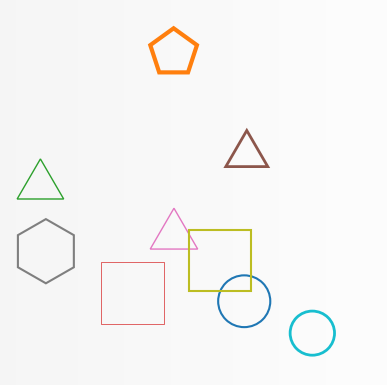[{"shape": "circle", "thickness": 1.5, "radius": 0.34, "center": [0.63, 0.218]}, {"shape": "pentagon", "thickness": 3, "radius": 0.32, "center": [0.448, 0.863]}, {"shape": "triangle", "thickness": 1, "radius": 0.35, "center": [0.104, 0.518]}, {"shape": "square", "thickness": 0.5, "radius": 0.41, "center": [0.341, 0.239]}, {"shape": "triangle", "thickness": 2, "radius": 0.31, "center": [0.637, 0.599]}, {"shape": "triangle", "thickness": 1, "radius": 0.35, "center": [0.449, 0.388]}, {"shape": "hexagon", "thickness": 1.5, "radius": 0.42, "center": [0.118, 0.348]}, {"shape": "square", "thickness": 1.5, "radius": 0.4, "center": [0.567, 0.323]}, {"shape": "circle", "thickness": 2, "radius": 0.29, "center": [0.806, 0.135]}]